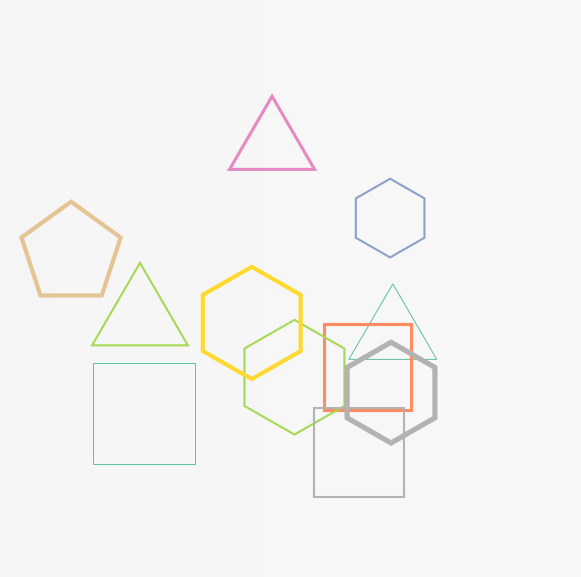[{"shape": "square", "thickness": 0.5, "radius": 0.44, "center": [0.248, 0.284]}, {"shape": "triangle", "thickness": 0.5, "radius": 0.44, "center": [0.676, 0.42]}, {"shape": "square", "thickness": 1.5, "radius": 0.37, "center": [0.632, 0.364]}, {"shape": "hexagon", "thickness": 1, "radius": 0.34, "center": [0.671, 0.622]}, {"shape": "triangle", "thickness": 1.5, "radius": 0.42, "center": [0.468, 0.748]}, {"shape": "triangle", "thickness": 1, "radius": 0.48, "center": [0.241, 0.449]}, {"shape": "hexagon", "thickness": 1, "radius": 0.5, "center": [0.507, 0.346]}, {"shape": "hexagon", "thickness": 2, "radius": 0.49, "center": [0.433, 0.44]}, {"shape": "pentagon", "thickness": 2, "radius": 0.45, "center": [0.122, 0.56]}, {"shape": "square", "thickness": 1, "radius": 0.39, "center": [0.618, 0.216]}, {"shape": "hexagon", "thickness": 2.5, "radius": 0.44, "center": [0.673, 0.319]}]